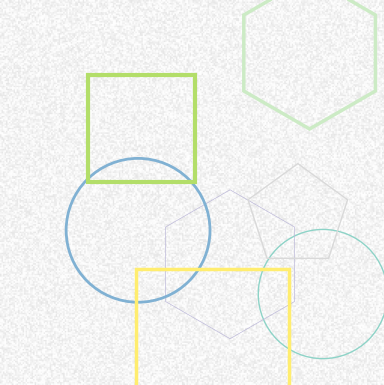[{"shape": "circle", "thickness": 1, "radius": 0.84, "center": [0.839, 0.236]}, {"shape": "hexagon", "thickness": 0.5, "radius": 0.97, "center": [0.598, 0.314]}, {"shape": "circle", "thickness": 2, "radius": 0.93, "center": [0.359, 0.402]}, {"shape": "square", "thickness": 3, "radius": 0.7, "center": [0.367, 0.666]}, {"shape": "pentagon", "thickness": 1, "radius": 0.68, "center": [0.774, 0.439]}, {"shape": "hexagon", "thickness": 2.5, "radius": 0.99, "center": [0.804, 0.862]}, {"shape": "square", "thickness": 2.5, "radius": 1.0, "center": [0.552, 0.101]}]